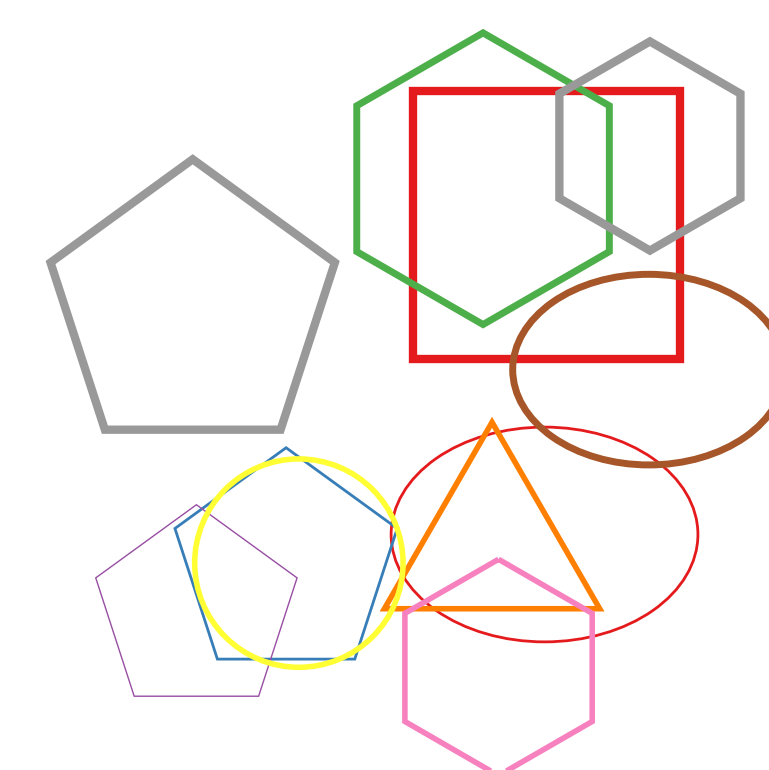[{"shape": "square", "thickness": 3, "radius": 0.87, "center": [0.71, 0.708]}, {"shape": "oval", "thickness": 1, "radius": 1.0, "center": [0.707, 0.306]}, {"shape": "pentagon", "thickness": 1, "radius": 0.76, "center": [0.372, 0.267]}, {"shape": "hexagon", "thickness": 2.5, "radius": 0.95, "center": [0.627, 0.768]}, {"shape": "pentagon", "thickness": 0.5, "radius": 0.69, "center": [0.255, 0.207]}, {"shape": "triangle", "thickness": 2, "radius": 0.81, "center": [0.639, 0.29]}, {"shape": "circle", "thickness": 2, "radius": 0.68, "center": [0.388, 0.269]}, {"shape": "oval", "thickness": 2.5, "radius": 0.88, "center": [0.843, 0.52]}, {"shape": "hexagon", "thickness": 2, "radius": 0.7, "center": [0.647, 0.133]}, {"shape": "hexagon", "thickness": 3, "radius": 0.68, "center": [0.844, 0.81]}, {"shape": "pentagon", "thickness": 3, "radius": 0.97, "center": [0.25, 0.599]}]